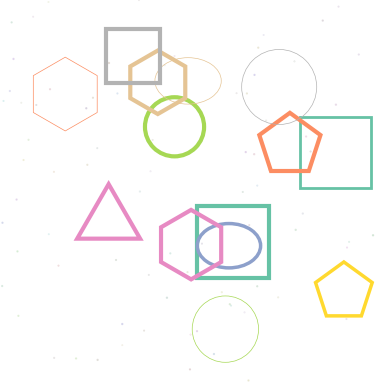[{"shape": "square", "thickness": 3, "radius": 0.47, "center": [0.605, 0.371]}, {"shape": "square", "thickness": 2, "radius": 0.46, "center": [0.871, 0.604]}, {"shape": "hexagon", "thickness": 0.5, "radius": 0.48, "center": [0.169, 0.756]}, {"shape": "pentagon", "thickness": 3, "radius": 0.42, "center": [0.753, 0.623]}, {"shape": "oval", "thickness": 2.5, "radius": 0.41, "center": [0.595, 0.362]}, {"shape": "hexagon", "thickness": 3, "radius": 0.45, "center": [0.496, 0.365]}, {"shape": "triangle", "thickness": 3, "radius": 0.47, "center": [0.282, 0.427]}, {"shape": "circle", "thickness": 3, "radius": 0.38, "center": [0.453, 0.671]}, {"shape": "circle", "thickness": 0.5, "radius": 0.43, "center": [0.585, 0.145]}, {"shape": "pentagon", "thickness": 2.5, "radius": 0.39, "center": [0.893, 0.242]}, {"shape": "oval", "thickness": 0.5, "radius": 0.43, "center": [0.489, 0.79]}, {"shape": "hexagon", "thickness": 3, "radius": 0.41, "center": [0.41, 0.786]}, {"shape": "square", "thickness": 3, "radius": 0.35, "center": [0.345, 0.855]}, {"shape": "circle", "thickness": 0.5, "radius": 0.49, "center": [0.725, 0.774]}]